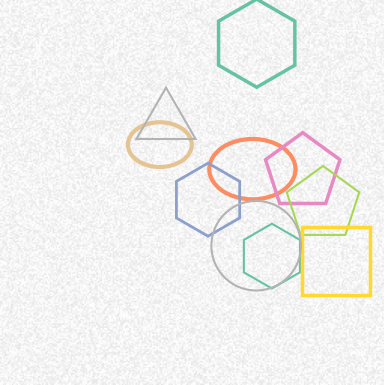[{"shape": "hexagon", "thickness": 2.5, "radius": 0.57, "center": [0.667, 0.888]}, {"shape": "hexagon", "thickness": 1.5, "radius": 0.42, "center": [0.706, 0.335]}, {"shape": "oval", "thickness": 3, "radius": 0.56, "center": [0.656, 0.561]}, {"shape": "hexagon", "thickness": 2, "radius": 0.47, "center": [0.54, 0.481]}, {"shape": "pentagon", "thickness": 2.5, "radius": 0.51, "center": [0.786, 0.554]}, {"shape": "pentagon", "thickness": 1.5, "radius": 0.49, "center": [0.839, 0.47]}, {"shape": "square", "thickness": 2.5, "radius": 0.44, "center": [0.874, 0.323]}, {"shape": "oval", "thickness": 3, "radius": 0.41, "center": [0.415, 0.624]}, {"shape": "triangle", "thickness": 1.5, "radius": 0.44, "center": [0.431, 0.683]}, {"shape": "circle", "thickness": 1.5, "radius": 0.58, "center": [0.665, 0.362]}]